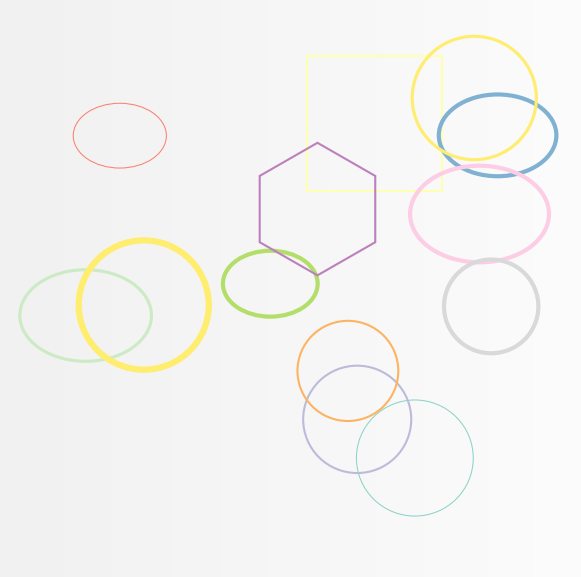[{"shape": "circle", "thickness": 0.5, "radius": 0.5, "center": [0.714, 0.206]}, {"shape": "square", "thickness": 1, "radius": 0.58, "center": [0.644, 0.785]}, {"shape": "circle", "thickness": 1, "radius": 0.46, "center": [0.615, 0.273]}, {"shape": "oval", "thickness": 0.5, "radius": 0.4, "center": [0.206, 0.764]}, {"shape": "oval", "thickness": 2, "radius": 0.51, "center": [0.856, 0.765]}, {"shape": "circle", "thickness": 1, "radius": 0.43, "center": [0.599, 0.357]}, {"shape": "oval", "thickness": 2, "radius": 0.41, "center": [0.465, 0.508]}, {"shape": "oval", "thickness": 2, "radius": 0.6, "center": [0.825, 0.629]}, {"shape": "circle", "thickness": 2, "radius": 0.41, "center": [0.845, 0.469]}, {"shape": "hexagon", "thickness": 1, "radius": 0.57, "center": [0.546, 0.637]}, {"shape": "oval", "thickness": 1.5, "radius": 0.57, "center": [0.147, 0.453]}, {"shape": "circle", "thickness": 3, "radius": 0.56, "center": [0.247, 0.471]}, {"shape": "circle", "thickness": 1.5, "radius": 0.53, "center": [0.816, 0.829]}]